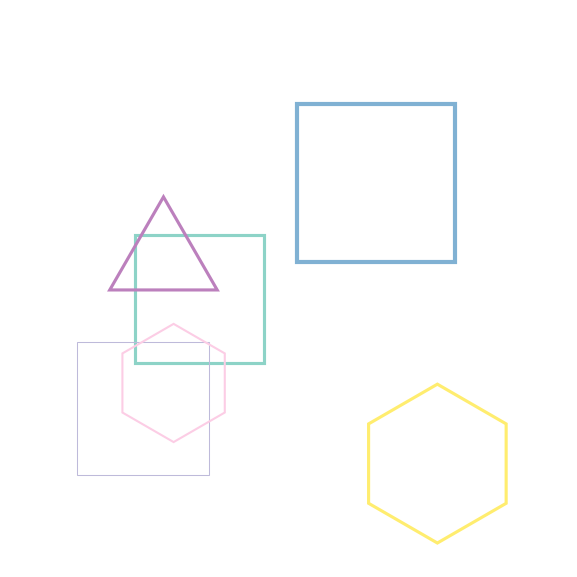[{"shape": "square", "thickness": 1.5, "radius": 0.55, "center": [0.346, 0.481]}, {"shape": "square", "thickness": 0.5, "radius": 0.57, "center": [0.247, 0.292]}, {"shape": "square", "thickness": 2, "radius": 0.68, "center": [0.652, 0.682]}, {"shape": "hexagon", "thickness": 1, "radius": 0.51, "center": [0.301, 0.336]}, {"shape": "triangle", "thickness": 1.5, "radius": 0.54, "center": [0.283, 0.551]}, {"shape": "hexagon", "thickness": 1.5, "radius": 0.69, "center": [0.757, 0.196]}]